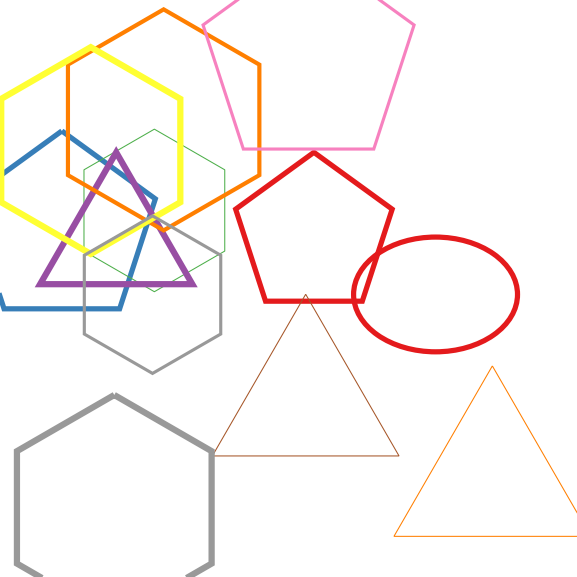[{"shape": "pentagon", "thickness": 2.5, "radius": 0.71, "center": [0.544, 0.593]}, {"shape": "oval", "thickness": 2.5, "radius": 0.71, "center": [0.754, 0.489]}, {"shape": "pentagon", "thickness": 2.5, "radius": 0.85, "center": [0.107, 0.602]}, {"shape": "hexagon", "thickness": 0.5, "radius": 0.7, "center": [0.267, 0.635]}, {"shape": "triangle", "thickness": 3, "radius": 0.76, "center": [0.201, 0.583]}, {"shape": "hexagon", "thickness": 2, "radius": 0.96, "center": [0.283, 0.792]}, {"shape": "triangle", "thickness": 0.5, "radius": 0.98, "center": [0.853, 0.169]}, {"shape": "hexagon", "thickness": 3, "radius": 0.9, "center": [0.157, 0.738]}, {"shape": "triangle", "thickness": 0.5, "radius": 0.93, "center": [0.529, 0.303]}, {"shape": "pentagon", "thickness": 1.5, "radius": 0.96, "center": [0.534, 0.896]}, {"shape": "hexagon", "thickness": 3, "radius": 0.97, "center": [0.198, 0.121]}, {"shape": "hexagon", "thickness": 1.5, "radius": 0.68, "center": [0.264, 0.489]}]